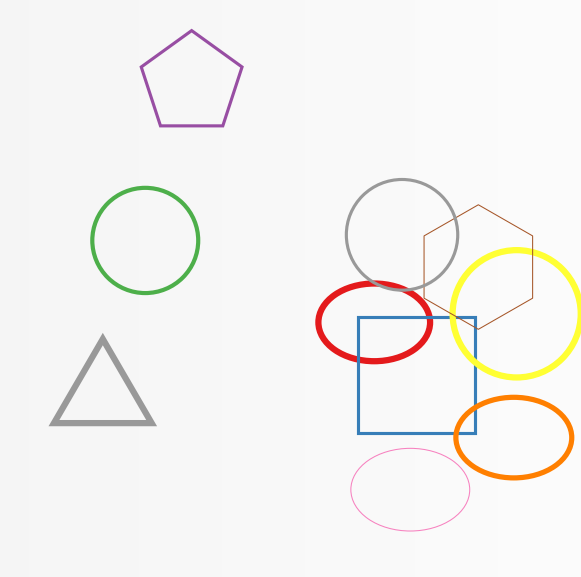[{"shape": "oval", "thickness": 3, "radius": 0.48, "center": [0.644, 0.441]}, {"shape": "square", "thickness": 1.5, "radius": 0.5, "center": [0.717, 0.349]}, {"shape": "circle", "thickness": 2, "radius": 0.46, "center": [0.25, 0.583]}, {"shape": "pentagon", "thickness": 1.5, "radius": 0.46, "center": [0.33, 0.855]}, {"shape": "oval", "thickness": 2.5, "radius": 0.5, "center": [0.884, 0.241]}, {"shape": "circle", "thickness": 3, "radius": 0.55, "center": [0.889, 0.456]}, {"shape": "hexagon", "thickness": 0.5, "radius": 0.54, "center": [0.823, 0.537]}, {"shape": "oval", "thickness": 0.5, "radius": 0.51, "center": [0.706, 0.151]}, {"shape": "triangle", "thickness": 3, "radius": 0.49, "center": [0.177, 0.315]}, {"shape": "circle", "thickness": 1.5, "radius": 0.48, "center": [0.692, 0.593]}]